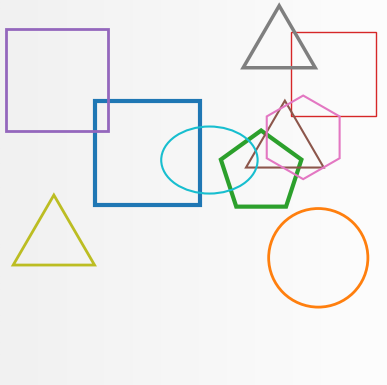[{"shape": "square", "thickness": 3, "radius": 0.68, "center": [0.38, 0.604]}, {"shape": "circle", "thickness": 2, "radius": 0.64, "center": [0.821, 0.33]}, {"shape": "pentagon", "thickness": 3, "radius": 0.55, "center": [0.674, 0.552]}, {"shape": "square", "thickness": 1, "radius": 0.55, "center": [0.861, 0.808]}, {"shape": "square", "thickness": 2, "radius": 0.66, "center": [0.147, 0.793]}, {"shape": "triangle", "thickness": 1.5, "radius": 0.58, "center": [0.735, 0.623]}, {"shape": "hexagon", "thickness": 1.5, "radius": 0.54, "center": [0.782, 0.643]}, {"shape": "triangle", "thickness": 2.5, "radius": 0.54, "center": [0.721, 0.878]}, {"shape": "triangle", "thickness": 2, "radius": 0.61, "center": [0.139, 0.372]}, {"shape": "oval", "thickness": 1.5, "radius": 0.62, "center": [0.54, 0.584]}]